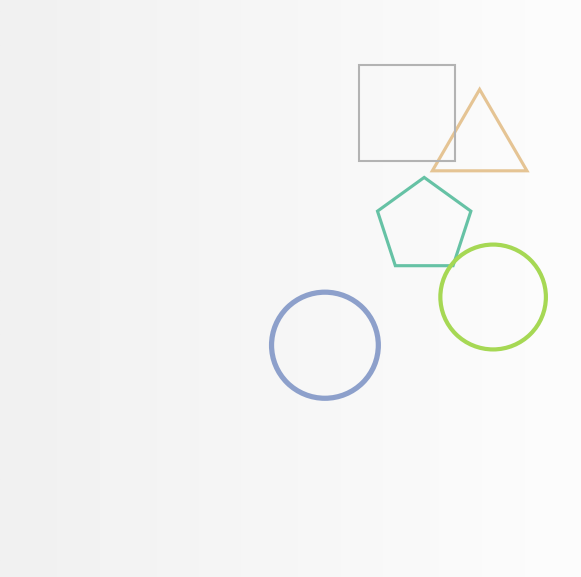[{"shape": "pentagon", "thickness": 1.5, "radius": 0.42, "center": [0.73, 0.607]}, {"shape": "circle", "thickness": 2.5, "radius": 0.46, "center": [0.559, 0.401]}, {"shape": "circle", "thickness": 2, "radius": 0.45, "center": [0.848, 0.485]}, {"shape": "triangle", "thickness": 1.5, "radius": 0.47, "center": [0.825, 0.75]}, {"shape": "square", "thickness": 1, "radius": 0.41, "center": [0.701, 0.803]}]